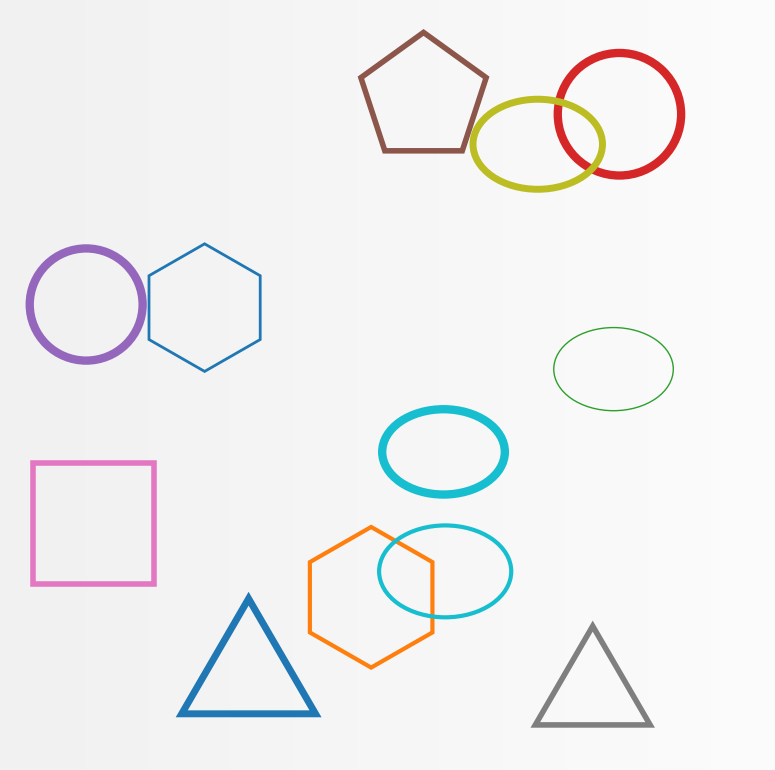[{"shape": "triangle", "thickness": 2.5, "radius": 0.5, "center": [0.321, 0.123]}, {"shape": "hexagon", "thickness": 1, "radius": 0.41, "center": [0.264, 0.6]}, {"shape": "hexagon", "thickness": 1.5, "radius": 0.46, "center": [0.479, 0.224]}, {"shape": "oval", "thickness": 0.5, "radius": 0.39, "center": [0.792, 0.521]}, {"shape": "circle", "thickness": 3, "radius": 0.4, "center": [0.799, 0.852]}, {"shape": "circle", "thickness": 3, "radius": 0.36, "center": [0.111, 0.605]}, {"shape": "pentagon", "thickness": 2, "radius": 0.42, "center": [0.547, 0.873]}, {"shape": "square", "thickness": 2, "radius": 0.39, "center": [0.121, 0.32]}, {"shape": "triangle", "thickness": 2, "radius": 0.43, "center": [0.765, 0.101]}, {"shape": "oval", "thickness": 2.5, "radius": 0.42, "center": [0.694, 0.813]}, {"shape": "oval", "thickness": 1.5, "radius": 0.43, "center": [0.574, 0.258]}, {"shape": "oval", "thickness": 3, "radius": 0.4, "center": [0.572, 0.413]}]